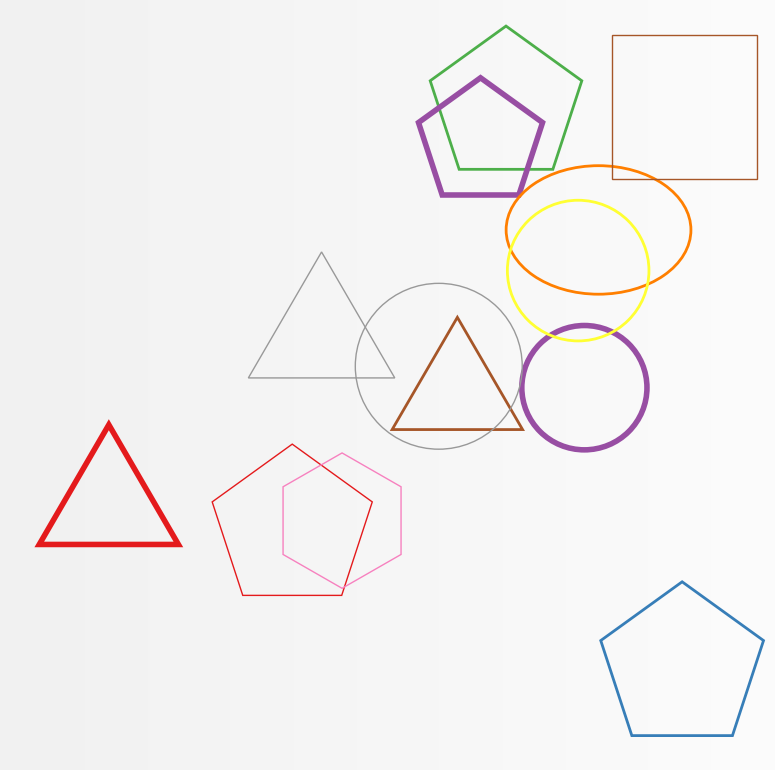[{"shape": "triangle", "thickness": 2, "radius": 0.52, "center": [0.14, 0.345]}, {"shape": "pentagon", "thickness": 0.5, "radius": 0.54, "center": [0.377, 0.315]}, {"shape": "pentagon", "thickness": 1, "radius": 0.55, "center": [0.88, 0.134]}, {"shape": "pentagon", "thickness": 1, "radius": 0.51, "center": [0.653, 0.863]}, {"shape": "circle", "thickness": 2, "radius": 0.4, "center": [0.754, 0.497]}, {"shape": "pentagon", "thickness": 2, "radius": 0.42, "center": [0.62, 0.815]}, {"shape": "oval", "thickness": 1, "radius": 0.6, "center": [0.772, 0.701]}, {"shape": "circle", "thickness": 1, "radius": 0.46, "center": [0.746, 0.649]}, {"shape": "triangle", "thickness": 1, "radius": 0.49, "center": [0.59, 0.491]}, {"shape": "square", "thickness": 0.5, "radius": 0.47, "center": [0.883, 0.861]}, {"shape": "hexagon", "thickness": 0.5, "radius": 0.44, "center": [0.441, 0.324]}, {"shape": "circle", "thickness": 0.5, "radius": 0.54, "center": [0.566, 0.524]}, {"shape": "triangle", "thickness": 0.5, "radius": 0.55, "center": [0.415, 0.564]}]